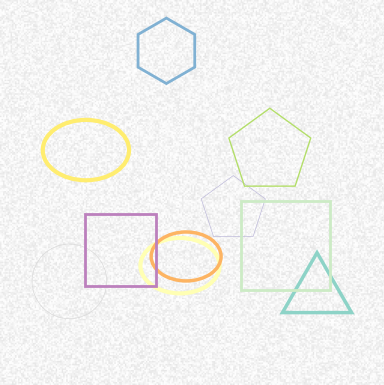[{"shape": "triangle", "thickness": 2.5, "radius": 0.52, "center": [0.823, 0.24]}, {"shape": "oval", "thickness": 3, "radius": 0.51, "center": [0.468, 0.31]}, {"shape": "pentagon", "thickness": 0.5, "radius": 0.44, "center": [0.606, 0.456]}, {"shape": "hexagon", "thickness": 2, "radius": 0.43, "center": [0.432, 0.868]}, {"shape": "oval", "thickness": 2.5, "radius": 0.45, "center": [0.483, 0.334]}, {"shape": "pentagon", "thickness": 1, "radius": 0.56, "center": [0.701, 0.607]}, {"shape": "circle", "thickness": 0.5, "radius": 0.48, "center": [0.18, 0.269]}, {"shape": "square", "thickness": 2, "radius": 0.47, "center": [0.313, 0.351]}, {"shape": "square", "thickness": 2, "radius": 0.58, "center": [0.742, 0.362]}, {"shape": "oval", "thickness": 3, "radius": 0.56, "center": [0.223, 0.61]}]